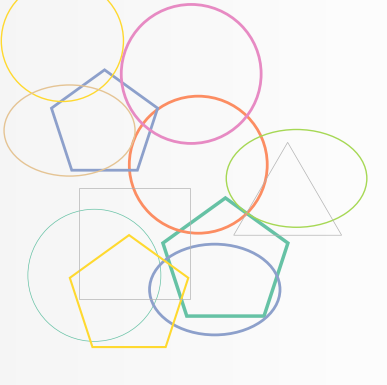[{"shape": "circle", "thickness": 0.5, "radius": 0.86, "center": [0.244, 0.285]}, {"shape": "pentagon", "thickness": 2.5, "radius": 0.85, "center": [0.582, 0.316]}, {"shape": "circle", "thickness": 2, "radius": 0.89, "center": [0.512, 0.572]}, {"shape": "oval", "thickness": 2, "radius": 0.84, "center": [0.554, 0.248]}, {"shape": "pentagon", "thickness": 2, "radius": 0.72, "center": [0.27, 0.674]}, {"shape": "circle", "thickness": 2, "radius": 0.9, "center": [0.493, 0.808]}, {"shape": "oval", "thickness": 1, "radius": 0.91, "center": [0.765, 0.537]}, {"shape": "circle", "thickness": 1, "radius": 0.79, "center": [0.161, 0.894]}, {"shape": "pentagon", "thickness": 1.5, "radius": 0.8, "center": [0.333, 0.229]}, {"shape": "oval", "thickness": 1, "radius": 0.85, "center": [0.179, 0.661]}, {"shape": "square", "thickness": 0.5, "radius": 0.72, "center": [0.348, 0.367]}, {"shape": "triangle", "thickness": 0.5, "radius": 0.8, "center": [0.742, 0.469]}]